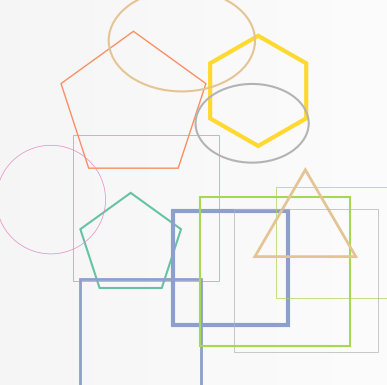[{"shape": "pentagon", "thickness": 1.5, "radius": 0.68, "center": [0.337, 0.363]}, {"shape": "square", "thickness": 0.5, "radius": 0.94, "center": [0.377, 0.46]}, {"shape": "pentagon", "thickness": 1, "radius": 0.98, "center": [0.344, 0.722]}, {"shape": "square", "thickness": 2, "radius": 0.78, "center": [0.362, 0.121]}, {"shape": "square", "thickness": 3, "radius": 0.74, "center": [0.594, 0.304]}, {"shape": "circle", "thickness": 0.5, "radius": 0.71, "center": [0.131, 0.482]}, {"shape": "square", "thickness": 0.5, "radius": 0.72, "center": [0.855, 0.37]}, {"shape": "square", "thickness": 1.5, "radius": 0.97, "center": [0.709, 0.294]}, {"shape": "hexagon", "thickness": 3, "radius": 0.72, "center": [0.666, 0.764]}, {"shape": "oval", "thickness": 1.5, "radius": 0.94, "center": [0.469, 0.895]}, {"shape": "triangle", "thickness": 2, "radius": 0.75, "center": [0.788, 0.409]}, {"shape": "oval", "thickness": 1.5, "radius": 0.73, "center": [0.651, 0.68]}, {"shape": "square", "thickness": 0.5, "radius": 0.93, "center": [0.791, 0.272]}]